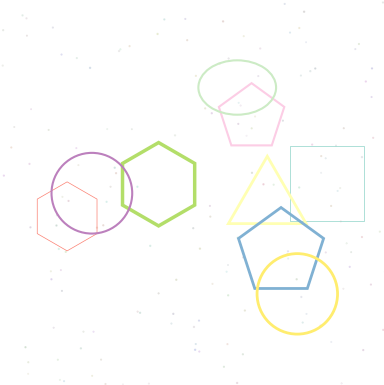[{"shape": "square", "thickness": 0.5, "radius": 0.48, "center": [0.85, 0.524]}, {"shape": "triangle", "thickness": 2, "radius": 0.58, "center": [0.694, 0.477]}, {"shape": "hexagon", "thickness": 0.5, "radius": 0.45, "center": [0.174, 0.438]}, {"shape": "pentagon", "thickness": 2, "radius": 0.58, "center": [0.73, 0.345]}, {"shape": "hexagon", "thickness": 2.5, "radius": 0.54, "center": [0.412, 0.521]}, {"shape": "pentagon", "thickness": 1.5, "radius": 0.45, "center": [0.653, 0.695]}, {"shape": "circle", "thickness": 1.5, "radius": 0.52, "center": [0.239, 0.498]}, {"shape": "oval", "thickness": 1.5, "radius": 0.5, "center": [0.616, 0.773]}, {"shape": "circle", "thickness": 2, "radius": 0.52, "center": [0.772, 0.237]}]